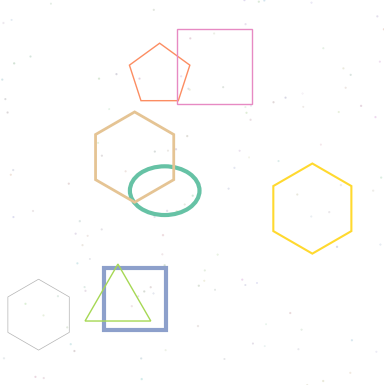[{"shape": "oval", "thickness": 3, "radius": 0.45, "center": [0.428, 0.505]}, {"shape": "pentagon", "thickness": 1, "radius": 0.41, "center": [0.415, 0.805]}, {"shape": "square", "thickness": 3, "radius": 0.4, "center": [0.351, 0.223]}, {"shape": "square", "thickness": 1, "radius": 0.49, "center": [0.557, 0.827]}, {"shape": "triangle", "thickness": 1, "radius": 0.49, "center": [0.306, 0.215]}, {"shape": "hexagon", "thickness": 1.5, "radius": 0.59, "center": [0.811, 0.458]}, {"shape": "hexagon", "thickness": 2, "radius": 0.59, "center": [0.35, 0.592]}, {"shape": "hexagon", "thickness": 0.5, "radius": 0.46, "center": [0.1, 0.183]}]